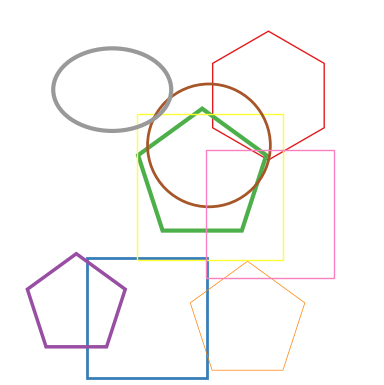[{"shape": "hexagon", "thickness": 1, "radius": 0.84, "center": [0.697, 0.752]}, {"shape": "square", "thickness": 2, "radius": 0.78, "center": [0.382, 0.175]}, {"shape": "pentagon", "thickness": 3, "radius": 0.88, "center": [0.525, 0.543]}, {"shape": "pentagon", "thickness": 2.5, "radius": 0.67, "center": [0.198, 0.207]}, {"shape": "pentagon", "thickness": 0.5, "radius": 0.78, "center": [0.643, 0.165]}, {"shape": "square", "thickness": 1, "radius": 0.94, "center": [0.545, 0.514]}, {"shape": "circle", "thickness": 2, "radius": 0.8, "center": [0.543, 0.622]}, {"shape": "square", "thickness": 1, "radius": 0.83, "center": [0.701, 0.444]}, {"shape": "oval", "thickness": 3, "radius": 0.77, "center": [0.291, 0.767]}]